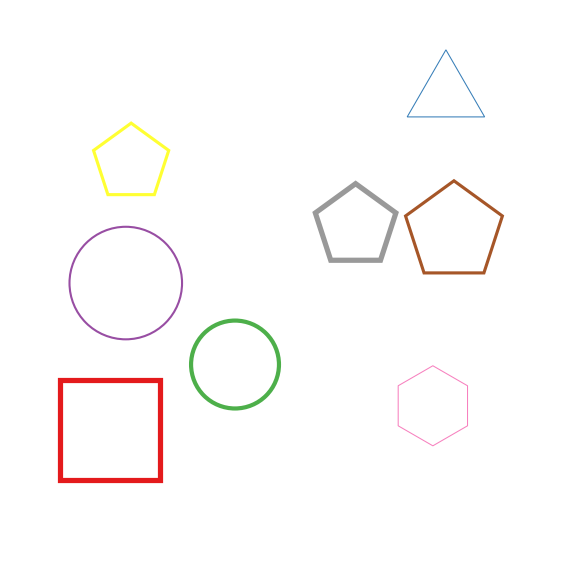[{"shape": "square", "thickness": 2.5, "radius": 0.43, "center": [0.19, 0.255]}, {"shape": "triangle", "thickness": 0.5, "radius": 0.39, "center": [0.772, 0.835]}, {"shape": "circle", "thickness": 2, "radius": 0.38, "center": [0.407, 0.368]}, {"shape": "circle", "thickness": 1, "radius": 0.49, "center": [0.218, 0.509]}, {"shape": "pentagon", "thickness": 1.5, "radius": 0.34, "center": [0.227, 0.717]}, {"shape": "pentagon", "thickness": 1.5, "radius": 0.44, "center": [0.786, 0.598]}, {"shape": "hexagon", "thickness": 0.5, "radius": 0.35, "center": [0.75, 0.296]}, {"shape": "pentagon", "thickness": 2.5, "radius": 0.37, "center": [0.616, 0.608]}]